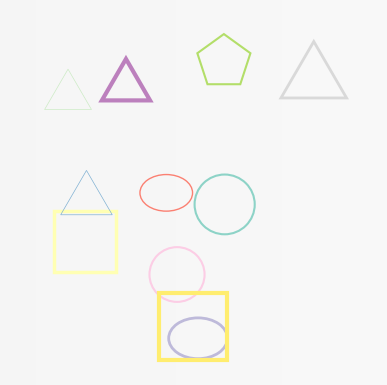[{"shape": "circle", "thickness": 1.5, "radius": 0.39, "center": [0.58, 0.469]}, {"shape": "square", "thickness": 2.5, "radius": 0.4, "center": [0.219, 0.373]}, {"shape": "oval", "thickness": 2, "radius": 0.38, "center": [0.511, 0.121]}, {"shape": "oval", "thickness": 1, "radius": 0.34, "center": [0.429, 0.499]}, {"shape": "triangle", "thickness": 0.5, "radius": 0.38, "center": [0.223, 0.481]}, {"shape": "pentagon", "thickness": 1.5, "radius": 0.36, "center": [0.578, 0.839]}, {"shape": "circle", "thickness": 1.5, "radius": 0.36, "center": [0.457, 0.287]}, {"shape": "triangle", "thickness": 2, "radius": 0.49, "center": [0.81, 0.794]}, {"shape": "triangle", "thickness": 3, "radius": 0.36, "center": [0.325, 0.775]}, {"shape": "triangle", "thickness": 0.5, "radius": 0.35, "center": [0.176, 0.751]}, {"shape": "square", "thickness": 3, "radius": 0.44, "center": [0.499, 0.151]}]